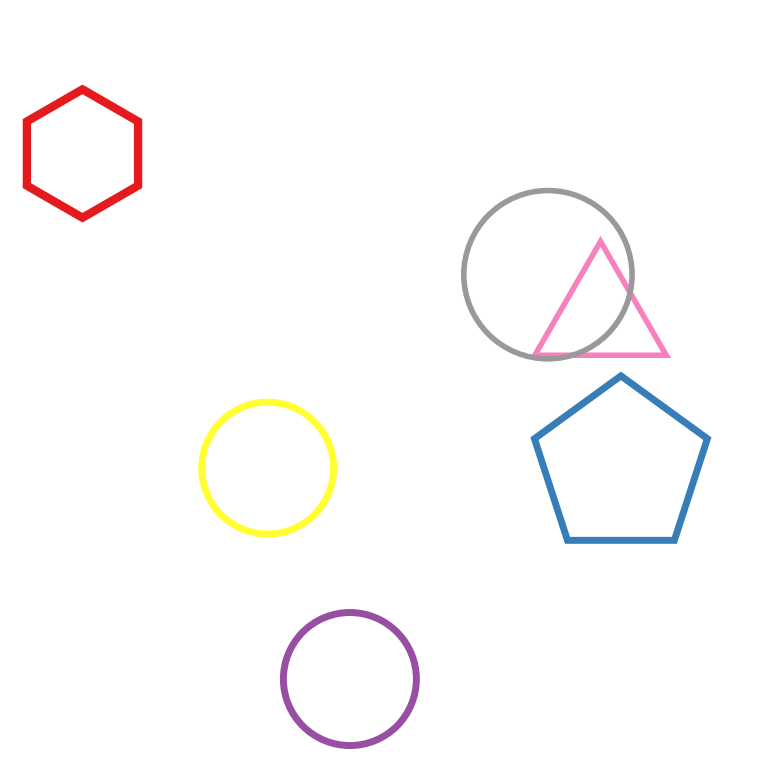[{"shape": "hexagon", "thickness": 3, "radius": 0.42, "center": [0.107, 0.801]}, {"shape": "pentagon", "thickness": 2.5, "radius": 0.59, "center": [0.806, 0.394]}, {"shape": "circle", "thickness": 2.5, "radius": 0.43, "center": [0.454, 0.118]}, {"shape": "circle", "thickness": 2.5, "radius": 0.43, "center": [0.348, 0.392]}, {"shape": "triangle", "thickness": 2, "radius": 0.49, "center": [0.78, 0.588]}, {"shape": "circle", "thickness": 2, "radius": 0.55, "center": [0.712, 0.643]}]